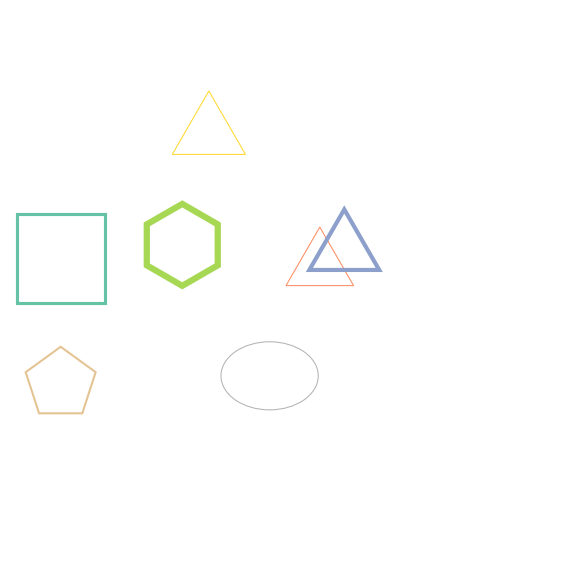[{"shape": "square", "thickness": 1.5, "radius": 0.38, "center": [0.105, 0.552]}, {"shape": "triangle", "thickness": 0.5, "radius": 0.34, "center": [0.554, 0.538]}, {"shape": "triangle", "thickness": 2, "radius": 0.35, "center": [0.596, 0.567]}, {"shape": "hexagon", "thickness": 3, "radius": 0.35, "center": [0.316, 0.575]}, {"shape": "triangle", "thickness": 0.5, "radius": 0.37, "center": [0.362, 0.768]}, {"shape": "pentagon", "thickness": 1, "radius": 0.32, "center": [0.105, 0.335]}, {"shape": "oval", "thickness": 0.5, "radius": 0.42, "center": [0.467, 0.348]}]